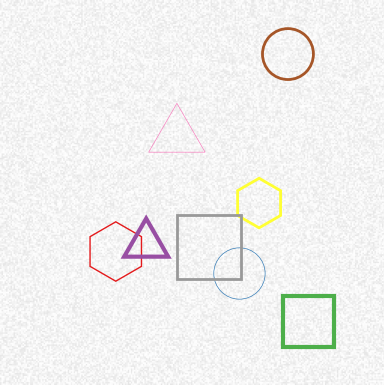[{"shape": "hexagon", "thickness": 1, "radius": 0.39, "center": [0.301, 0.347]}, {"shape": "circle", "thickness": 0.5, "radius": 0.33, "center": [0.622, 0.29]}, {"shape": "square", "thickness": 3, "radius": 0.33, "center": [0.801, 0.165]}, {"shape": "triangle", "thickness": 3, "radius": 0.33, "center": [0.38, 0.366]}, {"shape": "hexagon", "thickness": 2, "radius": 0.32, "center": [0.673, 0.473]}, {"shape": "circle", "thickness": 2, "radius": 0.33, "center": [0.748, 0.86]}, {"shape": "triangle", "thickness": 0.5, "radius": 0.42, "center": [0.459, 0.647]}, {"shape": "square", "thickness": 2, "radius": 0.42, "center": [0.542, 0.358]}]